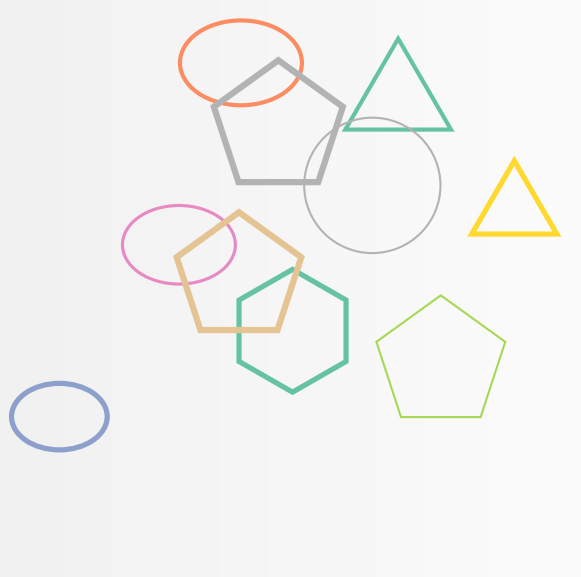[{"shape": "hexagon", "thickness": 2.5, "radius": 0.53, "center": [0.503, 0.426]}, {"shape": "triangle", "thickness": 2, "radius": 0.52, "center": [0.685, 0.827]}, {"shape": "oval", "thickness": 2, "radius": 0.52, "center": [0.415, 0.89]}, {"shape": "oval", "thickness": 2.5, "radius": 0.41, "center": [0.102, 0.278]}, {"shape": "oval", "thickness": 1.5, "radius": 0.49, "center": [0.308, 0.575]}, {"shape": "pentagon", "thickness": 1, "radius": 0.58, "center": [0.758, 0.371]}, {"shape": "triangle", "thickness": 2.5, "radius": 0.42, "center": [0.885, 0.636]}, {"shape": "pentagon", "thickness": 3, "radius": 0.56, "center": [0.411, 0.519]}, {"shape": "pentagon", "thickness": 3, "radius": 0.58, "center": [0.479, 0.778]}, {"shape": "circle", "thickness": 1, "radius": 0.59, "center": [0.641, 0.678]}]